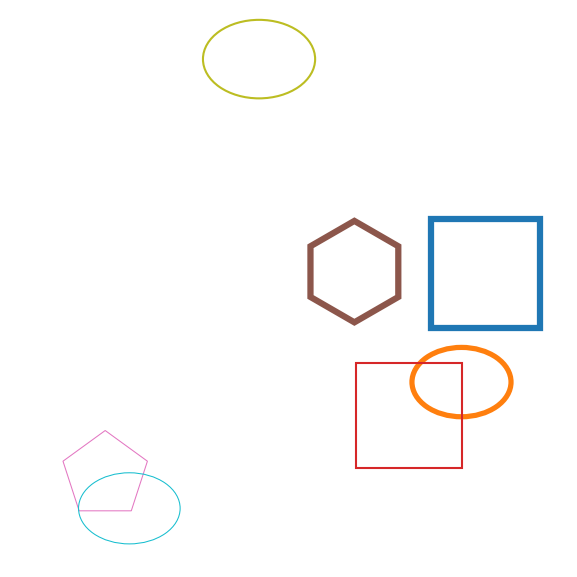[{"shape": "square", "thickness": 3, "radius": 0.47, "center": [0.841, 0.526]}, {"shape": "oval", "thickness": 2.5, "radius": 0.43, "center": [0.799, 0.338]}, {"shape": "square", "thickness": 1, "radius": 0.46, "center": [0.708, 0.279]}, {"shape": "hexagon", "thickness": 3, "radius": 0.44, "center": [0.614, 0.529]}, {"shape": "pentagon", "thickness": 0.5, "radius": 0.38, "center": [0.182, 0.177]}, {"shape": "oval", "thickness": 1, "radius": 0.49, "center": [0.449, 0.897]}, {"shape": "oval", "thickness": 0.5, "radius": 0.44, "center": [0.224, 0.119]}]